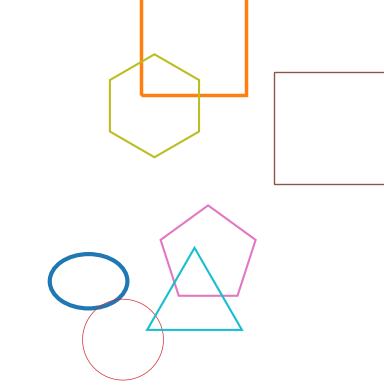[{"shape": "oval", "thickness": 3, "radius": 0.5, "center": [0.23, 0.269]}, {"shape": "square", "thickness": 2.5, "radius": 0.68, "center": [0.503, 0.89]}, {"shape": "circle", "thickness": 0.5, "radius": 0.53, "center": [0.32, 0.118]}, {"shape": "square", "thickness": 1, "radius": 0.73, "center": [0.858, 0.667]}, {"shape": "pentagon", "thickness": 1.5, "radius": 0.65, "center": [0.541, 0.337]}, {"shape": "hexagon", "thickness": 1.5, "radius": 0.67, "center": [0.401, 0.725]}, {"shape": "triangle", "thickness": 1.5, "radius": 0.71, "center": [0.505, 0.214]}]